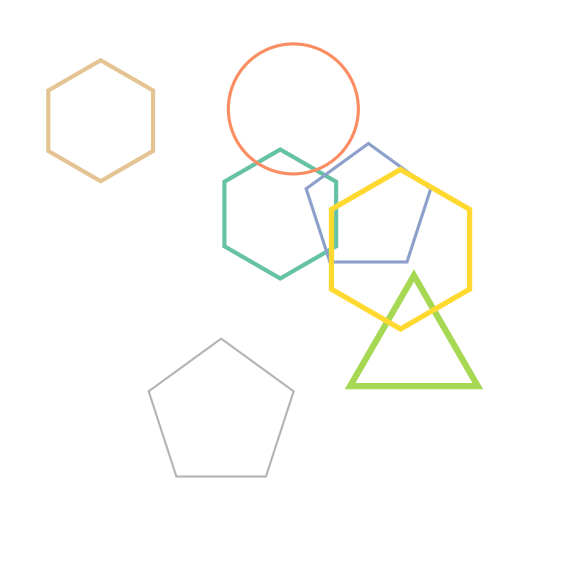[{"shape": "hexagon", "thickness": 2, "radius": 0.56, "center": [0.485, 0.629]}, {"shape": "circle", "thickness": 1.5, "radius": 0.56, "center": [0.508, 0.811]}, {"shape": "pentagon", "thickness": 1.5, "radius": 0.57, "center": [0.638, 0.637]}, {"shape": "triangle", "thickness": 3, "radius": 0.64, "center": [0.717, 0.394]}, {"shape": "hexagon", "thickness": 2.5, "radius": 0.69, "center": [0.694, 0.567]}, {"shape": "hexagon", "thickness": 2, "radius": 0.52, "center": [0.174, 0.79]}, {"shape": "pentagon", "thickness": 1, "radius": 0.66, "center": [0.383, 0.281]}]